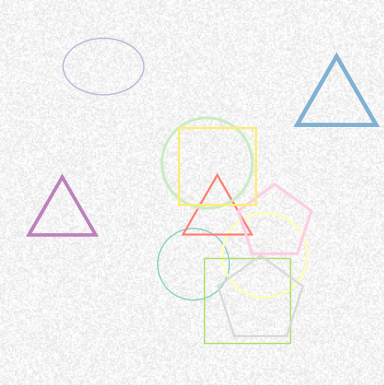[{"shape": "circle", "thickness": 1, "radius": 0.47, "center": [0.503, 0.314]}, {"shape": "circle", "thickness": 1.5, "radius": 0.55, "center": [0.688, 0.337]}, {"shape": "oval", "thickness": 1, "radius": 0.52, "center": [0.269, 0.827]}, {"shape": "triangle", "thickness": 1.5, "radius": 0.52, "center": [0.564, 0.442]}, {"shape": "triangle", "thickness": 3, "radius": 0.59, "center": [0.874, 0.735]}, {"shape": "square", "thickness": 1, "radius": 0.56, "center": [0.642, 0.22]}, {"shape": "pentagon", "thickness": 2, "radius": 0.5, "center": [0.714, 0.422]}, {"shape": "pentagon", "thickness": 1.5, "radius": 0.58, "center": [0.677, 0.221]}, {"shape": "triangle", "thickness": 2.5, "radius": 0.5, "center": [0.162, 0.44]}, {"shape": "circle", "thickness": 2, "radius": 0.59, "center": [0.538, 0.576]}, {"shape": "square", "thickness": 1.5, "radius": 0.5, "center": [0.565, 0.568]}]